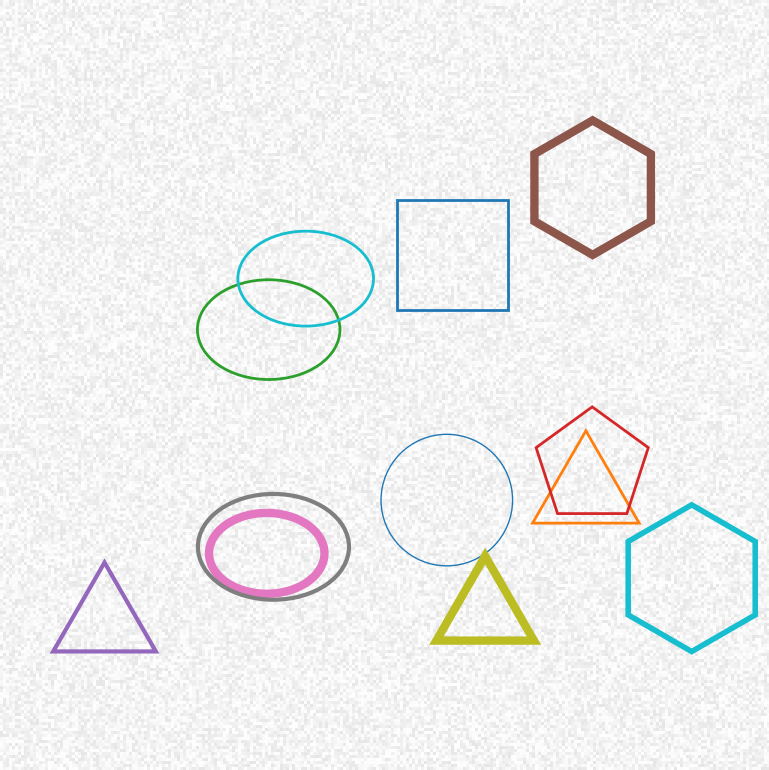[{"shape": "circle", "thickness": 0.5, "radius": 0.43, "center": [0.58, 0.351]}, {"shape": "square", "thickness": 1, "radius": 0.36, "center": [0.588, 0.669]}, {"shape": "triangle", "thickness": 1, "radius": 0.4, "center": [0.761, 0.361]}, {"shape": "oval", "thickness": 1, "radius": 0.46, "center": [0.349, 0.572]}, {"shape": "pentagon", "thickness": 1, "radius": 0.38, "center": [0.769, 0.395]}, {"shape": "triangle", "thickness": 1.5, "radius": 0.38, "center": [0.136, 0.192]}, {"shape": "hexagon", "thickness": 3, "radius": 0.44, "center": [0.77, 0.756]}, {"shape": "oval", "thickness": 3, "radius": 0.37, "center": [0.346, 0.281]}, {"shape": "oval", "thickness": 1.5, "radius": 0.49, "center": [0.355, 0.29]}, {"shape": "triangle", "thickness": 3, "radius": 0.37, "center": [0.63, 0.205]}, {"shape": "hexagon", "thickness": 2, "radius": 0.48, "center": [0.898, 0.249]}, {"shape": "oval", "thickness": 1, "radius": 0.44, "center": [0.397, 0.638]}]